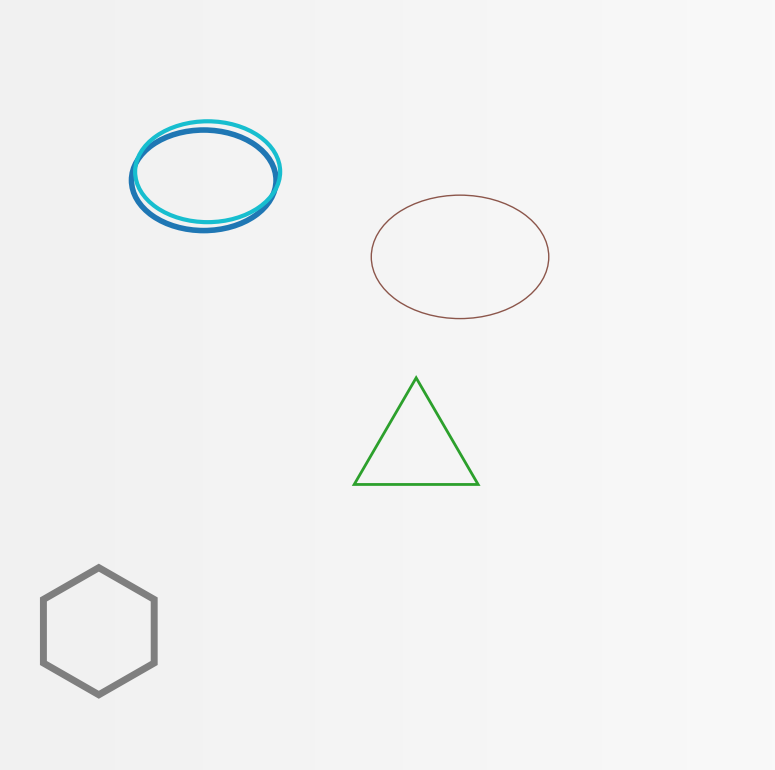[{"shape": "oval", "thickness": 2, "radius": 0.47, "center": [0.263, 0.766]}, {"shape": "triangle", "thickness": 1, "radius": 0.46, "center": [0.537, 0.417]}, {"shape": "oval", "thickness": 0.5, "radius": 0.57, "center": [0.594, 0.666]}, {"shape": "hexagon", "thickness": 2.5, "radius": 0.41, "center": [0.127, 0.18]}, {"shape": "oval", "thickness": 1.5, "radius": 0.47, "center": [0.268, 0.777]}]